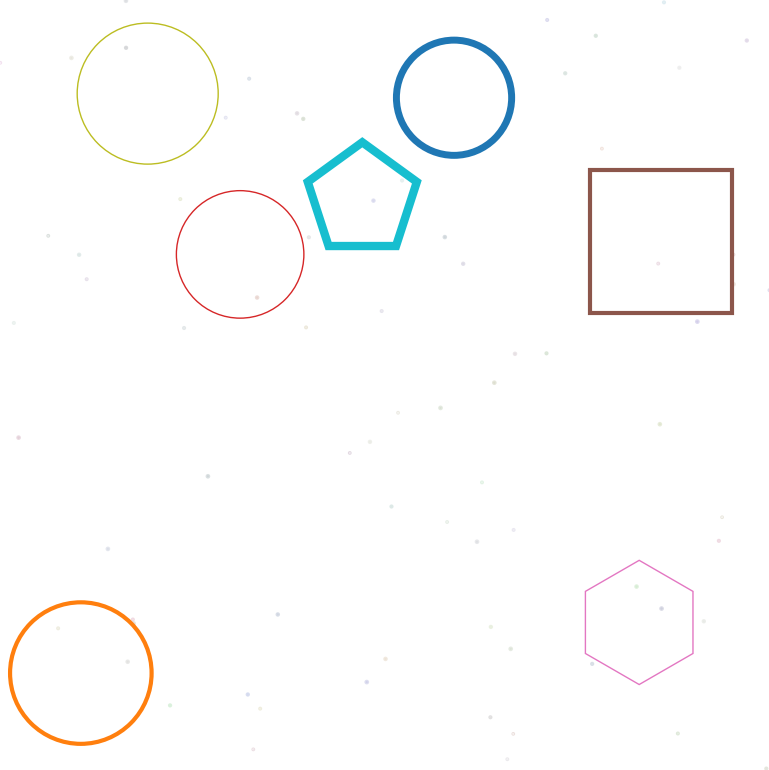[{"shape": "circle", "thickness": 2.5, "radius": 0.37, "center": [0.59, 0.873]}, {"shape": "circle", "thickness": 1.5, "radius": 0.46, "center": [0.105, 0.126]}, {"shape": "circle", "thickness": 0.5, "radius": 0.41, "center": [0.312, 0.67]}, {"shape": "square", "thickness": 1.5, "radius": 0.46, "center": [0.858, 0.686]}, {"shape": "hexagon", "thickness": 0.5, "radius": 0.4, "center": [0.83, 0.192]}, {"shape": "circle", "thickness": 0.5, "radius": 0.46, "center": [0.192, 0.878]}, {"shape": "pentagon", "thickness": 3, "radius": 0.37, "center": [0.471, 0.741]}]